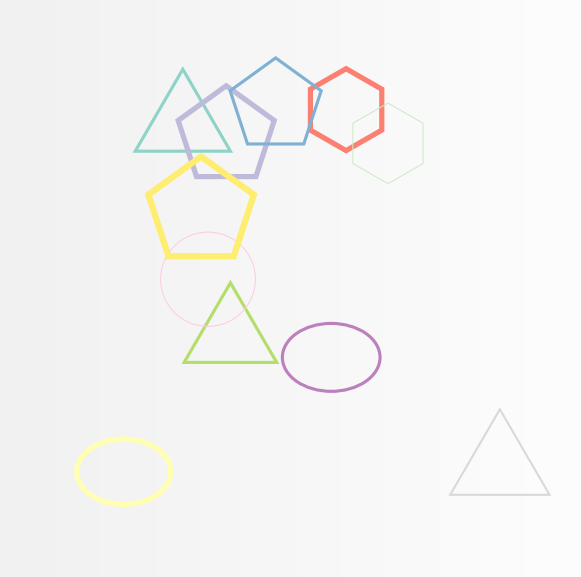[{"shape": "triangle", "thickness": 1.5, "radius": 0.47, "center": [0.315, 0.785]}, {"shape": "oval", "thickness": 2.5, "radius": 0.4, "center": [0.213, 0.182]}, {"shape": "pentagon", "thickness": 2.5, "radius": 0.43, "center": [0.389, 0.764]}, {"shape": "hexagon", "thickness": 2.5, "radius": 0.35, "center": [0.595, 0.809]}, {"shape": "pentagon", "thickness": 1.5, "radius": 0.41, "center": [0.474, 0.816]}, {"shape": "triangle", "thickness": 1.5, "radius": 0.46, "center": [0.396, 0.418]}, {"shape": "circle", "thickness": 0.5, "radius": 0.41, "center": [0.358, 0.516]}, {"shape": "triangle", "thickness": 1, "radius": 0.49, "center": [0.86, 0.192]}, {"shape": "oval", "thickness": 1.5, "radius": 0.42, "center": [0.57, 0.38]}, {"shape": "hexagon", "thickness": 0.5, "radius": 0.35, "center": [0.667, 0.751]}, {"shape": "pentagon", "thickness": 3, "radius": 0.48, "center": [0.346, 0.633]}]